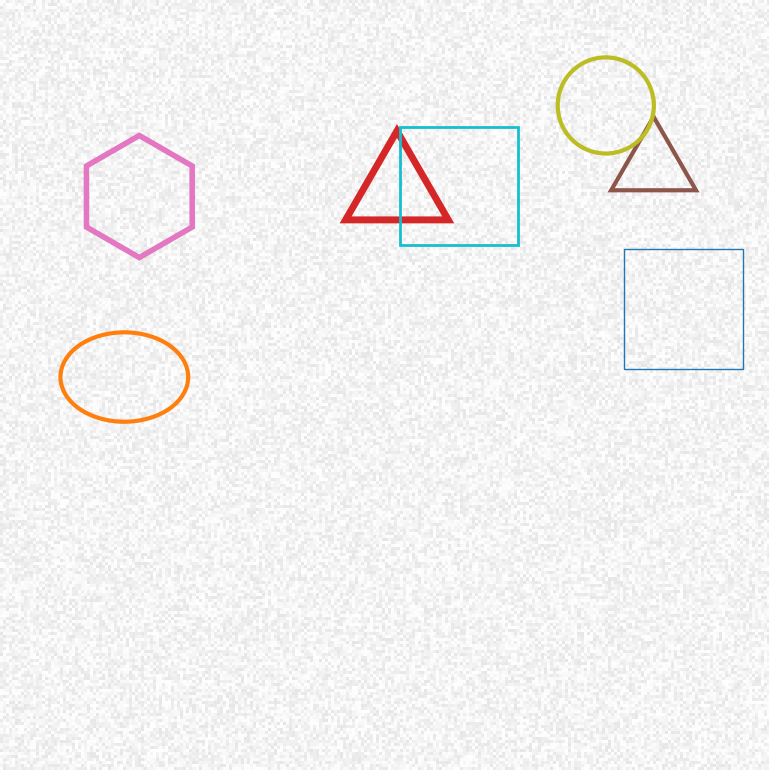[{"shape": "square", "thickness": 0.5, "radius": 0.39, "center": [0.888, 0.599]}, {"shape": "oval", "thickness": 1.5, "radius": 0.41, "center": [0.161, 0.51]}, {"shape": "triangle", "thickness": 2.5, "radius": 0.38, "center": [0.516, 0.753]}, {"shape": "triangle", "thickness": 1.5, "radius": 0.32, "center": [0.849, 0.785]}, {"shape": "hexagon", "thickness": 2, "radius": 0.4, "center": [0.181, 0.745]}, {"shape": "circle", "thickness": 1.5, "radius": 0.31, "center": [0.787, 0.863]}, {"shape": "square", "thickness": 1, "radius": 0.38, "center": [0.596, 0.759]}]